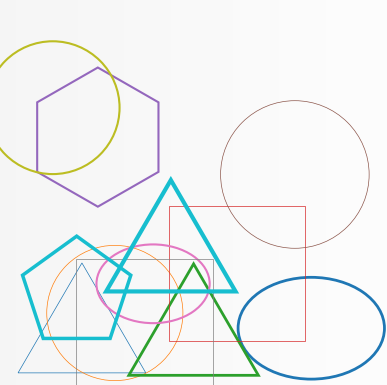[{"shape": "oval", "thickness": 2, "radius": 0.94, "center": [0.803, 0.147]}, {"shape": "triangle", "thickness": 0.5, "radius": 0.95, "center": [0.211, 0.127]}, {"shape": "circle", "thickness": 0.5, "radius": 0.88, "center": [0.296, 0.187]}, {"shape": "triangle", "thickness": 2, "radius": 0.96, "center": [0.5, 0.122]}, {"shape": "square", "thickness": 0.5, "radius": 0.88, "center": [0.612, 0.289]}, {"shape": "hexagon", "thickness": 1.5, "radius": 0.9, "center": [0.252, 0.644]}, {"shape": "circle", "thickness": 0.5, "radius": 0.96, "center": [0.761, 0.547]}, {"shape": "oval", "thickness": 1.5, "radius": 0.73, "center": [0.395, 0.263]}, {"shape": "square", "thickness": 0.5, "radius": 0.88, "center": [0.372, 0.15]}, {"shape": "circle", "thickness": 1.5, "radius": 0.86, "center": [0.136, 0.72]}, {"shape": "pentagon", "thickness": 2.5, "radius": 0.73, "center": [0.198, 0.24]}, {"shape": "triangle", "thickness": 3, "radius": 0.96, "center": [0.441, 0.339]}]